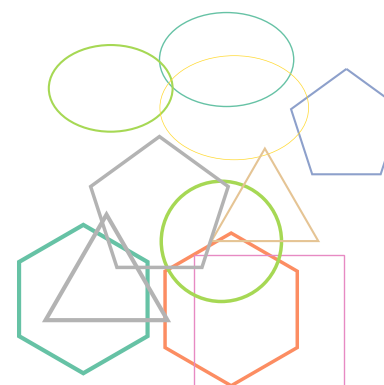[{"shape": "oval", "thickness": 1, "radius": 0.87, "center": [0.589, 0.845]}, {"shape": "hexagon", "thickness": 3, "radius": 0.96, "center": [0.216, 0.223]}, {"shape": "hexagon", "thickness": 2.5, "radius": 0.99, "center": [0.6, 0.196]}, {"shape": "pentagon", "thickness": 1.5, "radius": 0.76, "center": [0.9, 0.67]}, {"shape": "square", "thickness": 1, "radius": 0.97, "center": [0.699, 0.144]}, {"shape": "circle", "thickness": 2.5, "radius": 0.78, "center": [0.575, 0.373]}, {"shape": "oval", "thickness": 1.5, "radius": 0.8, "center": [0.288, 0.77]}, {"shape": "oval", "thickness": 0.5, "radius": 0.97, "center": [0.608, 0.72]}, {"shape": "triangle", "thickness": 1.5, "radius": 0.8, "center": [0.688, 0.454]}, {"shape": "triangle", "thickness": 3, "radius": 0.91, "center": [0.277, 0.26]}, {"shape": "pentagon", "thickness": 2.5, "radius": 0.94, "center": [0.414, 0.457]}]